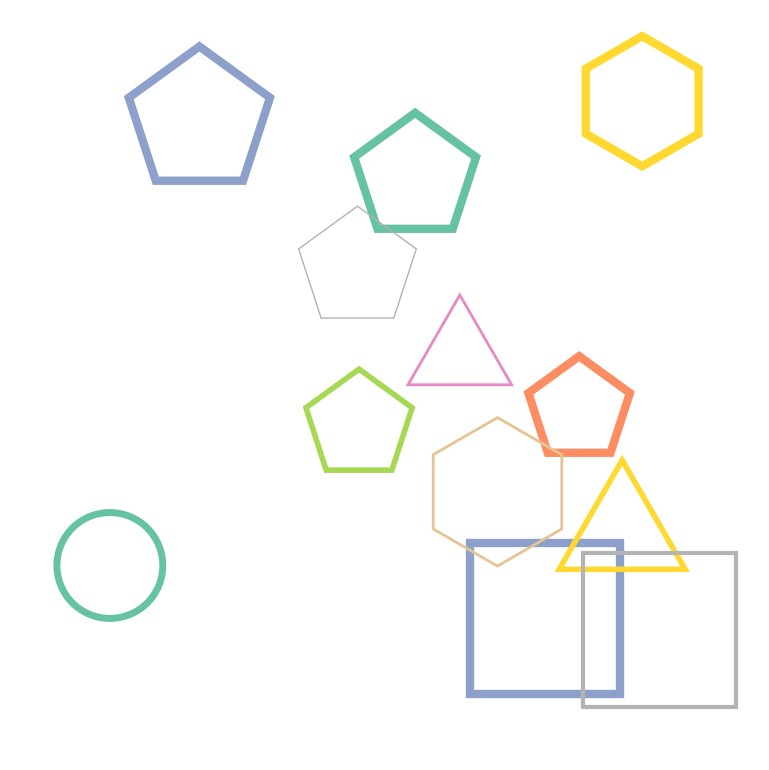[{"shape": "pentagon", "thickness": 3, "radius": 0.42, "center": [0.539, 0.77]}, {"shape": "circle", "thickness": 2.5, "radius": 0.34, "center": [0.143, 0.266]}, {"shape": "pentagon", "thickness": 3, "radius": 0.35, "center": [0.752, 0.468]}, {"shape": "pentagon", "thickness": 3, "radius": 0.48, "center": [0.259, 0.843]}, {"shape": "square", "thickness": 3, "radius": 0.49, "center": [0.708, 0.197]}, {"shape": "triangle", "thickness": 1, "radius": 0.39, "center": [0.597, 0.539]}, {"shape": "pentagon", "thickness": 2, "radius": 0.36, "center": [0.466, 0.448]}, {"shape": "hexagon", "thickness": 3, "radius": 0.42, "center": [0.834, 0.869]}, {"shape": "triangle", "thickness": 2, "radius": 0.47, "center": [0.808, 0.308]}, {"shape": "hexagon", "thickness": 1, "radius": 0.48, "center": [0.646, 0.361]}, {"shape": "pentagon", "thickness": 0.5, "radius": 0.4, "center": [0.464, 0.652]}, {"shape": "square", "thickness": 1.5, "radius": 0.5, "center": [0.857, 0.182]}]